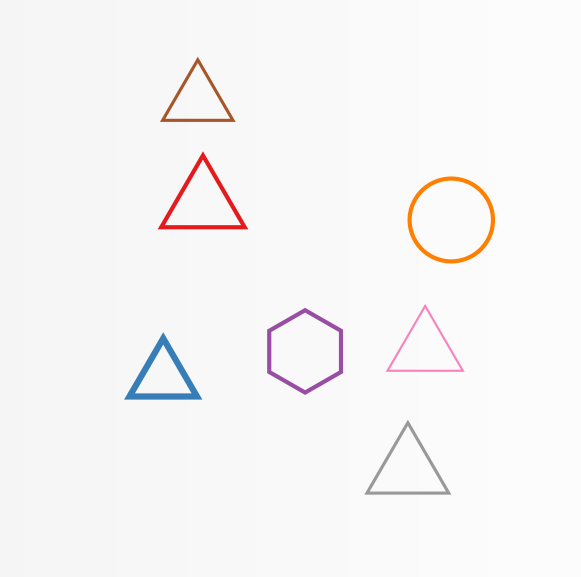[{"shape": "triangle", "thickness": 2, "radius": 0.41, "center": [0.349, 0.647]}, {"shape": "triangle", "thickness": 3, "radius": 0.34, "center": [0.281, 0.346]}, {"shape": "hexagon", "thickness": 2, "radius": 0.36, "center": [0.525, 0.391]}, {"shape": "circle", "thickness": 2, "radius": 0.36, "center": [0.776, 0.618]}, {"shape": "triangle", "thickness": 1.5, "radius": 0.35, "center": [0.34, 0.826]}, {"shape": "triangle", "thickness": 1, "radius": 0.37, "center": [0.732, 0.395]}, {"shape": "triangle", "thickness": 1.5, "radius": 0.41, "center": [0.702, 0.186]}]